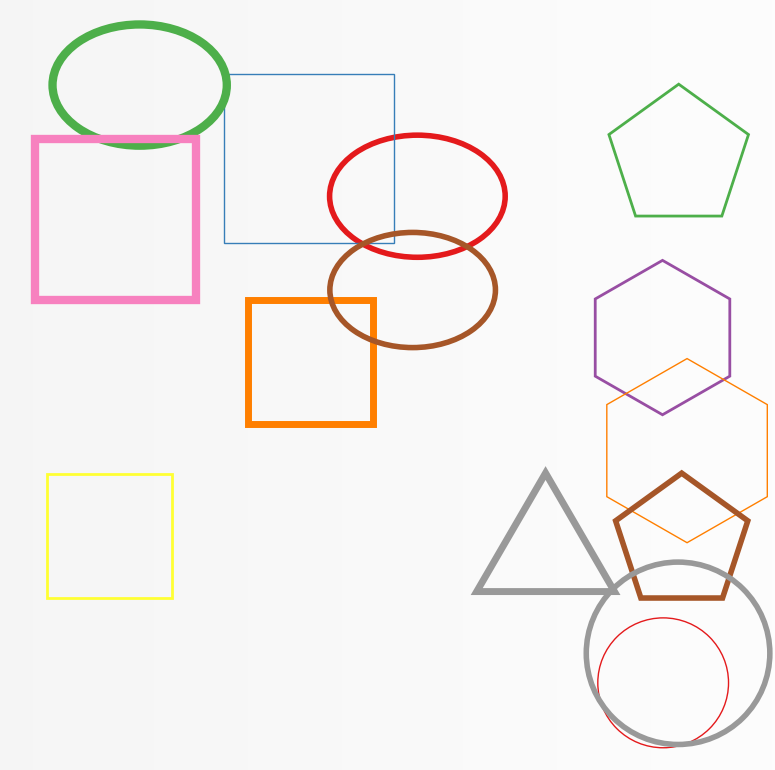[{"shape": "oval", "thickness": 2, "radius": 0.57, "center": [0.539, 0.745]}, {"shape": "circle", "thickness": 0.5, "radius": 0.42, "center": [0.856, 0.113]}, {"shape": "square", "thickness": 0.5, "radius": 0.55, "center": [0.399, 0.794]}, {"shape": "pentagon", "thickness": 1, "radius": 0.47, "center": [0.876, 0.796]}, {"shape": "oval", "thickness": 3, "radius": 0.56, "center": [0.18, 0.89]}, {"shape": "hexagon", "thickness": 1, "radius": 0.5, "center": [0.855, 0.562]}, {"shape": "hexagon", "thickness": 0.5, "radius": 0.6, "center": [0.887, 0.415]}, {"shape": "square", "thickness": 2.5, "radius": 0.4, "center": [0.401, 0.529]}, {"shape": "square", "thickness": 1, "radius": 0.41, "center": [0.141, 0.304]}, {"shape": "pentagon", "thickness": 2, "radius": 0.45, "center": [0.88, 0.296]}, {"shape": "oval", "thickness": 2, "radius": 0.53, "center": [0.532, 0.623]}, {"shape": "square", "thickness": 3, "radius": 0.52, "center": [0.149, 0.715]}, {"shape": "triangle", "thickness": 2.5, "radius": 0.51, "center": [0.704, 0.283]}, {"shape": "circle", "thickness": 2, "radius": 0.59, "center": [0.875, 0.152]}]